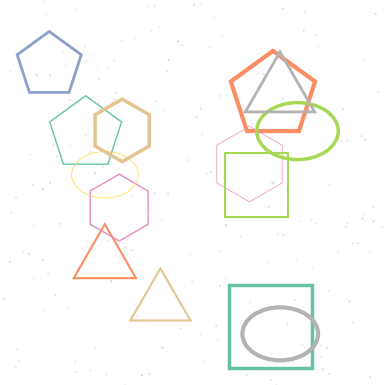[{"shape": "square", "thickness": 2.5, "radius": 0.54, "center": [0.703, 0.153]}, {"shape": "pentagon", "thickness": 1, "radius": 0.49, "center": [0.222, 0.653]}, {"shape": "triangle", "thickness": 1.5, "radius": 0.47, "center": [0.272, 0.324]}, {"shape": "pentagon", "thickness": 3, "radius": 0.58, "center": [0.709, 0.753]}, {"shape": "pentagon", "thickness": 2, "radius": 0.44, "center": [0.128, 0.831]}, {"shape": "hexagon", "thickness": 1, "radius": 0.43, "center": [0.31, 0.461]}, {"shape": "hexagon", "thickness": 0.5, "radius": 0.49, "center": [0.648, 0.574]}, {"shape": "oval", "thickness": 2.5, "radius": 0.53, "center": [0.773, 0.66]}, {"shape": "square", "thickness": 1.5, "radius": 0.41, "center": [0.666, 0.519]}, {"shape": "oval", "thickness": 0.5, "radius": 0.43, "center": [0.272, 0.546]}, {"shape": "triangle", "thickness": 1.5, "radius": 0.45, "center": [0.417, 0.213]}, {"shape": "hexagon", "thickness": 2.5, "radius": 0.41, "center": [0.317, 0.661]}, {"shape": "oval", "thickness": 3, "radius": 0.49, "center": [0.728, 0.133]}, {"shape": "triangle", "thickness": 2, "radius": 0.52, "center": [0.727, 0.761]}]